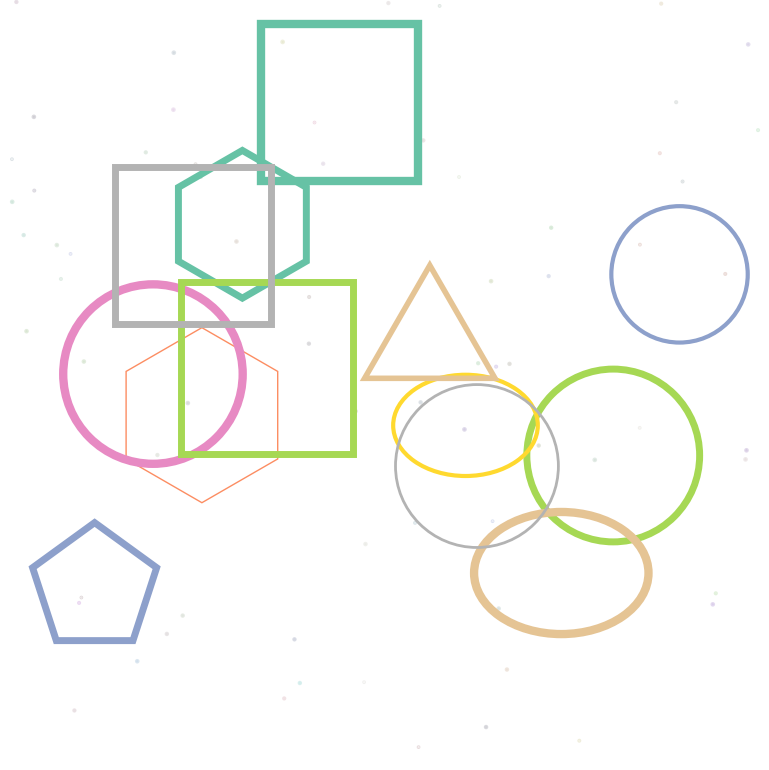[{"shape": "square", "thickness": 3, "radius": 0.51, "center": [0.441, 0.867]}, {"shape": "hexagon", "thickness": 2.5, "radius": 0.48, "center": [0.315, 0.709]}, {"shape": "hexagon", "thickness": 0.5, "radius": 0.57, "center": [0.262, 0.461]}, {"shape": "pentagon", "thickness": 2.5, "radius": 0.42, "center": [0.123, 0.237]}, {"shape": "circle", "thickness": 1.5, "radius": 0.44, "center": [0.883, 0.644]}, {"shape": "circle", "thickness": 3, "radius": 0.58, "center": [0.199, 0.514]}, {"shape": "square", "thickness": 2.5, "radius": 0.56, "center": [0.346, 0.522]}, {"shape": "circle", "thickness": 2.5, "radius": 0.56, "center": [0.796, 0.408]}, {"shape": "oval", "thickness": 1.5, "radius": 0.47, "center": [0.605, 0.448]}, {"shape": "triangle", "thickness": 2, "radius": 0.49, "center": [0.558, 0.558]}, {"shape": "oval", "thickness": 3, "radius": 0.57, "center": [0.729, 0.256]}, {"shape": "square", "thickness": 2.5, "radius": 0.51, "center": [0.251, 0.681]}, {"shape": "circle", "thickness": 1, "radius": 0.53, "center": [0.619, 0.395]}]